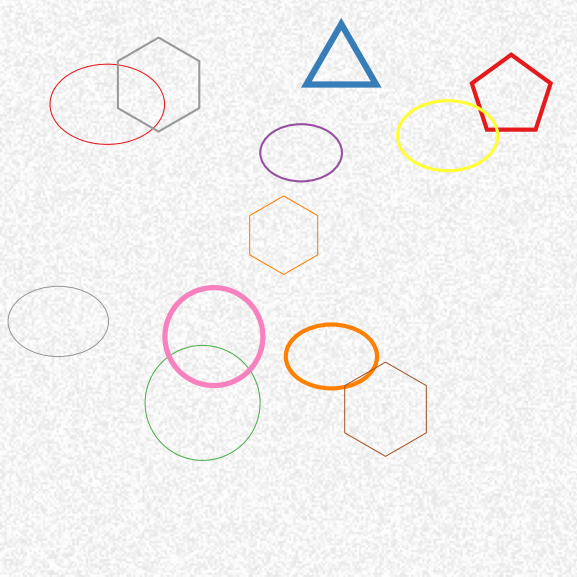[{"shape": "pentagon", "thickness": 2, "radius": 0.36, "center": [0.885, 0.833]}, {"shape": "oval", "thickness": 0.5, "radius": 0.5, "center": [0.186, 0.819]}, {"shape": "triangle", "thickness": 3, "radius": 0.35, "center": [0.591, 0.888]}, {"shape": "circle", "thickness": 0.5, "radius": 0.5, "center": [0.351, 0.301]}, {"shape": "oval", "thickness": 1, "radius": 0.35, "center": [0.521, 0.735]}, {"shape": "oval", "thickness": 2, "radius": 0.4, "center": [0.574, 0.382]}, {"shape": "hexagon", "thickness": 0.5, "radius": 0.34, "center": [0.491, 0.592]}, {"shape": "oval", "thickness": 1.5, "radius": 0.43, "center": [0.775, 0.764]}, {"shape": "hexagon", "thickness": 0.5, "radius": 0.41, "center": [0.668, 0.29]}, {"shape": "circle", "thickness": 2.5, "radius": 0.42, "center": [0.37, 0.416]}, {"shape": "hexagon", "thickness": 1, "radius": 0.41, "center": [0.275, 0.853]}, {"shape": "oval", "thickness": 0.5, "radius": 0.43, "center": [0.101, 0.443]}]